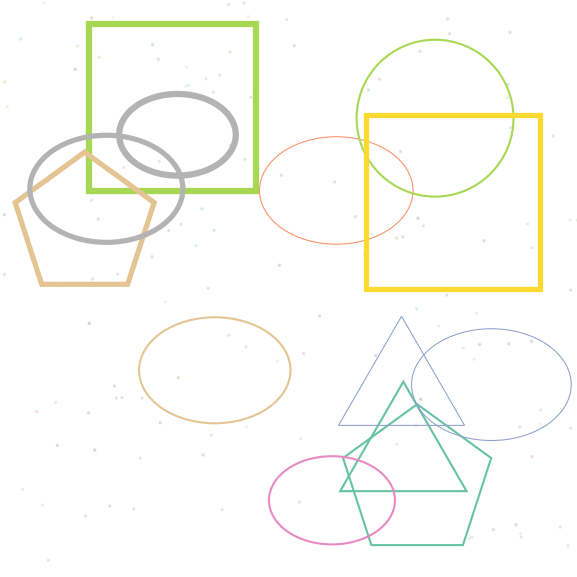[{"shape": "pentagon", "thickness": 1, "radius": 0.67, "center": [0.722, 0.164]}, {"shape": "triangle", "thickness": 1, "radius": 0.63, "center": [0.698, 0.212]}, {"shape": "oval", "thickness": 0.5, "radius": 0.66, "center": [0.582, 0.669]}, {"shape": "triangle", "thickness": 0.5, "radius": 0.63, "center": [0.695, 0.326]}, {"shape": "oval", "thickness": 0.5, "radius": 0.69, "center": [0.851, 0.333]}, {"shape": "oval", "thickness": 1, "radius": 0.55, "center": [0.575, 0.133]}, {"shape": "circle", "thickness": 1, "radius": 0.68, "center": [0.753, 0.794]}, {"shape": "square", "thickness": 3, "radius": 0.72, "center": [0.299, 0.812]}, {"shape": "square", "thickness": 2.5, "radius": 0.75, "center": [0.784, 0.649]}, {"shape": "oval", "thickness": 1, "radius": 0.66, "center": [0.372, 0.358]}, {"shape": "pentagon", "thickness": 2.5, "radius": 0.63, "center": [0.147, 0.609]}, {"shape": "oval", "thickness": 3, "radius": 0.5, "center": [0.307, 0.766]}, {"shape": "oval", "thickness": 2.5, "radius": 0.66, "center": [0.184, 0.672]}]